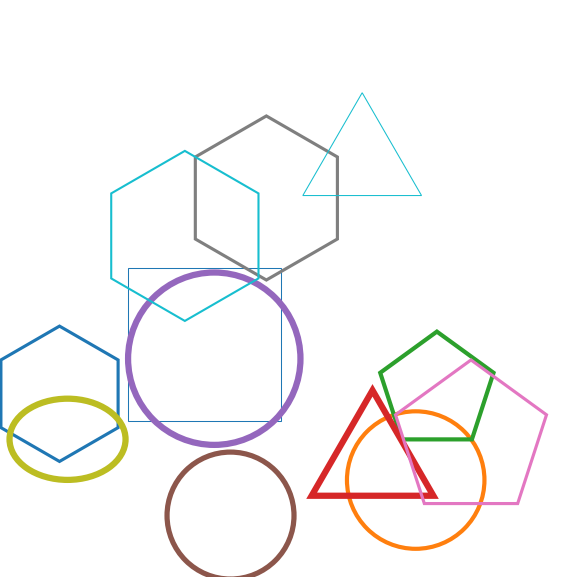[{"shape": "square", "thickness": 0.5, "radius": 0.66, "center": [0.354, 0.403]}, {"shape": "hexagon", "thickness": 1.5, "radius": 0.59, "center": [0.103, 0.317]}, {"shape": "circle", "thickness": 2, "radius": 0.6, "center": [0.72, 0.168]}, {"shape": "pentagon", "thickness": 2, "radius": 0.52, "center": [0.757, 0.322]}, {"shape": "triangle", "thickness": 3, "radius": 0.61, "center": [0.645, 0.202]}, {"shape": "circle", "thickness": 3, "radius": 0.75, "center": [0.371, 0.378]}, {"shape": "circle", "thickness": 2.5, "radius": 0.55, "center": [0.399, 0.106]}, {"shape": "pentagon", "thickness": 1.5, "radius": 0.69, "center": [0.816, 0.238]}, {"shape": "hexagon", "thickness": 1.5, "radius": 0.71, "center": [0.461, 0.656]}, {"shape": "oval", "thickness": 3, "radius": 0.5, "center": [0.117, 0.238]}, {"shape": "triangle", "thickness": 0.5, "radius": 0.59, "center": [0.627, 0.72]}, {"shape": "hexagon", "thickness": 1, "radius": 0.74, "center": [0.32, 0.591]}]